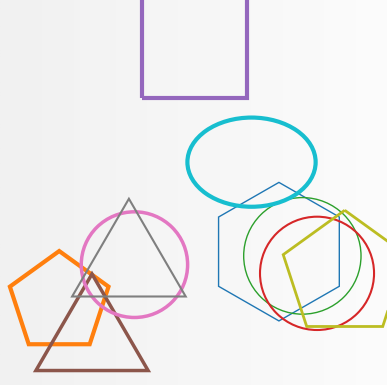[{"shape": "hexagon", "thickness": 1, "radius": 0.9, "center": [0.72, 0.346]}, {"shape": "pentagon", "thickness": 3, "radius": 0.67, "center": [0.153, 0.214]}, {"shape": "circle", "thickness": 1, "radius": 0.76, "center": [0.78, 0.335]}, {"shape": "circle", "thickness": 1.5, "radius": 0.74, "center": [0.818, 0.29]}, {"shape": "square", "thickness": 3, "radius": 0.68, "center": [0.501, 0.882]}, {"shape": "triangle", "thickness": 2.5, "radius": 0.84, "center": [0.237, 0.121]}, {"shape": "circle", "thickness": 2.5, "radius": 0.69, "center": [0.347, 0.313]}, {"shape": "triangle", "thickness": 1.5, "radius": 0.85, "center": [0.333, 0.314]}, {"shape": "pentagon", "thickness": 2, "radius": 0.83, "center": [0.89, 0.287]}, {"shape": "oval", "thickness": 3, "radius": 0.83, "center": [0.649, 0.579]}]